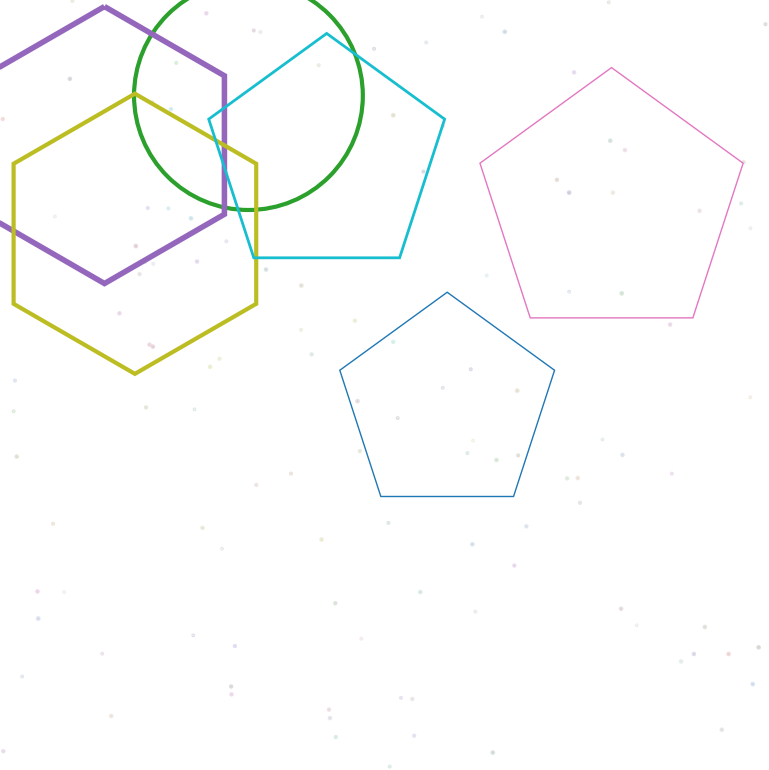[{"shape": "pentagon", "thickness": 0.5, "radius": 0.73, "center": [0.581, 0.474]}, {"shape": "circle", "thickness": 1.5, "radius": 0.74, "center": [0.323, 0.876]}, {"shape": "hexagon", "thickness": 2, "radius": 0.9, "center": [0.136, 0.812]}, {"shape": "pentagon", "thickness": 0.5, "radius": 0.9, "center": [0.794, 0.733]}, {"shape": "hexagon", "thickness": 1.5, "radius": 0.91, "center": [0.175, 0.696]}, {"shape": "pentagon", "thickness": 1, "radius": 0.81, "center": [0.424, 0.795]}]